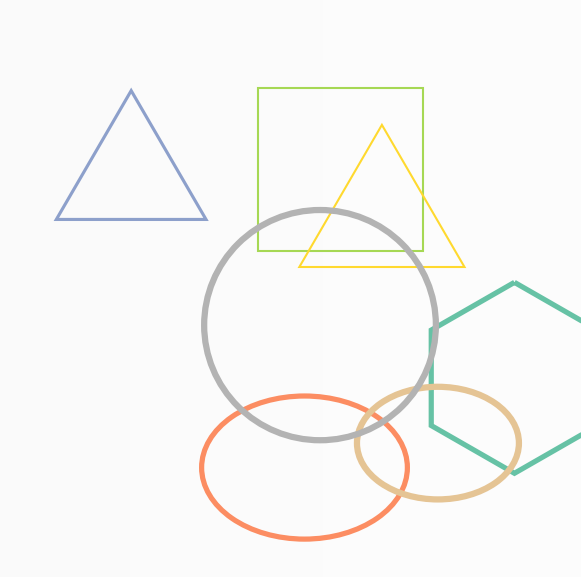[{"shape": "hexagon", "thickness": 2.5, "radius": 0.83, "center": [0.885, 0.345]}, {"shape": "oval", "thickness": 2.5, "radius": 0.88, "center": [0.524, 0.19]}, {"shape": "triangle", "thickness": 1.5, "radius": 0.74, "center": [0.226, 0.693]}, {"shape": "square", "thickness": 1, "radius": 0.71, "center": [0.586, 0.706]}, {"shape": "triangle", "thickness": 1, "radius": 0.82, "center": [0.657, 0.619]}, {"shape": "oval", "thickness": 3, "radius": 0.7, "center": [0.753, 0.232]}, {"shape": "circle", "thickness": 3, "radius": 1.0, "center": [0.551, 0.436]}]